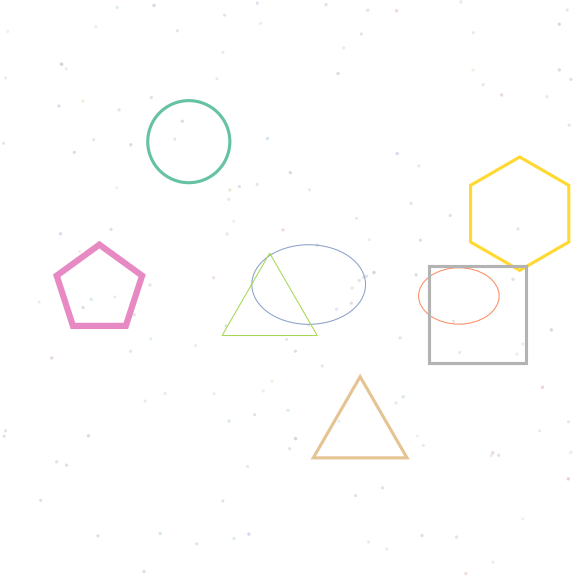[{"shape": "circle", "thickness": 1.5, "radius": 0.36, "center": [0.327, 0.754]}, {"shape": "oval", "thickness": 0.5, "radius": 0.35, "center": [0.795, 0.487]}, {"shape": "oval", "thickness": 0.5, "radius": 0.49, "center": [0.535, 0.506]}, {"shape": "pentagon", "thickness": 3, "radius": 0.39, "center": [0.172, 0.498]}, {"shape": "triangle", "thickness": 0.5, "radius": 0.48, "center": [0.467, 0.466]}, {"shape": "hexagon", "thickness": 1.5, "radius": 0.49, "center": [0.9, 0.629]}, {"shape": "triangle", "thickness": 1.5, "radius": 0.47, "center": [0.624, 0.253]}, {"shape": "square", "thickness": 1.5, "radius": 0.42, "center": [0.827, 0.455]}]